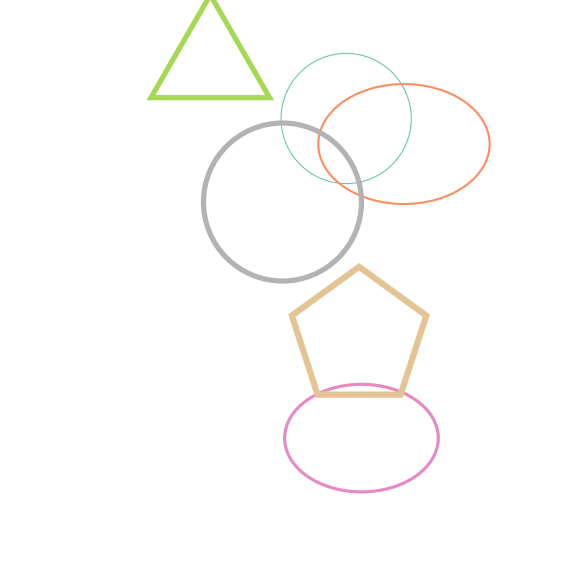[{"shape": "circle", "thickness": 0.5, "radius": 0.56, "center": [0.599, 0.794]}, {"shape": "oval", "thickness": 1, "radius": 0.74, "center": [0.699, 0.75]}, {"shape": "oval", "thickness": 1.5, "radius": 0.67, "center": [0.626, 0.241]}, {"shape": "triangle", "thickness": 2.5, "radius": 0.59, "center": [0.364, 0.889]}, {"shape": "pentagon", "thickness": 3, "radius": 0.61, "center": [0.622, 0.415]}, {"shape": "circle", "thickness": 2.5, "radius": 0.68, "center": [0.489, 0.649]}]